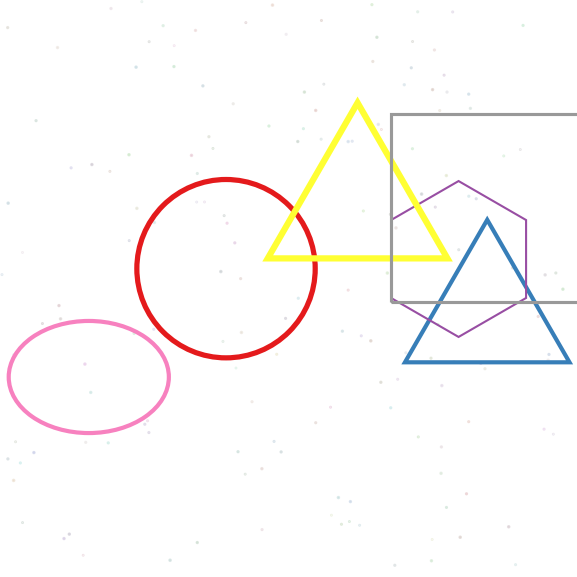[{"shape": "circle", "thickness": 2.5, "radius": 0.77, "center": [0.391, 0.534]}, {"shape": "triangle", "thickness": 2, "radius": 0.82, "center": [0.844, 0.454]}, {"shape": "hexagon", "thickness": 1, "radius": 0.67, "center": [0.794, 0.551]}, {"shape": "triangle", "thickness": 3, "radius": 0.9, "center": [0.619, 0.642]}, {"shape": "oval", "thickness": 2, "radius": 0.69, "center": [0.154, 0.346]}, {"shape": "square", "thickness": 1.5, "radius": 0.82, "center": [0.84, 0.639]}]